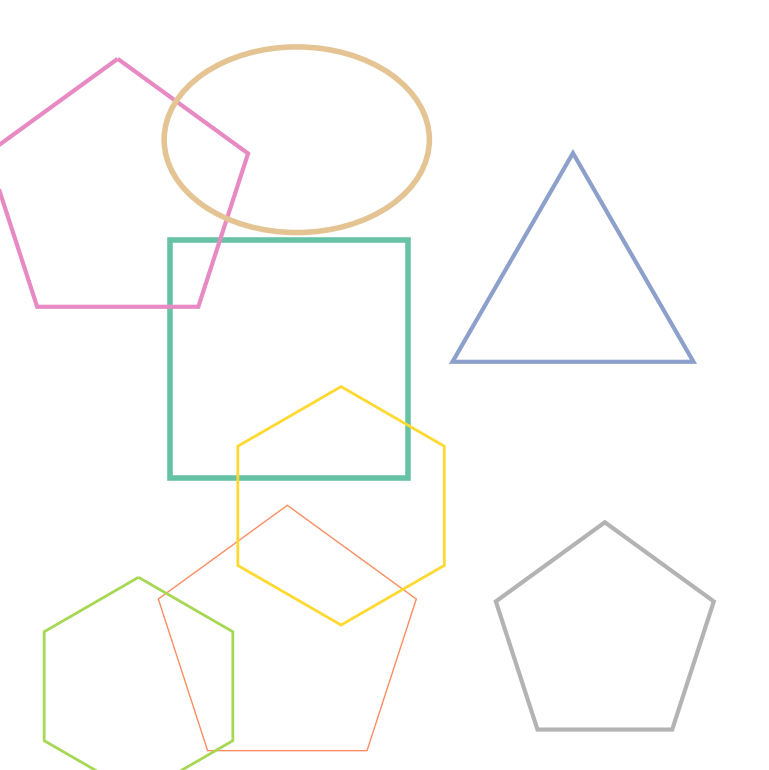[{"shape": "square", "thickness": 2, "radius": 0.77, "center": [0.375, 0.534]}, {"shape": "pentagon", "thickness": 0.5, "radius": 0.88, "center": [0.373, 0.168]}, {"shape": "triangle", "thickness": 1.5, "radius": 0.9, "center": [0.744, 0.62]}, {"shape": "pentagon", "thickness": 1.5, "radius": 0.89, "center": [0.153, 0.746]}, {"shape": "hexagon", "thickness": 1, "radius": 0.71, "center": [0.18, 0.109]}, {"shape": "hexagon", "thickness": 1, "radius": 0.77, "center": [0.443, 0.343]}, {"shape": "oval", "thickness": 2, "radius": 0.86, "center": [0.385, 0.819]}, {"shape": "pentagon", "thickness": 1.5, "radius": 0.74, "center": [0.785, 0.173]}]